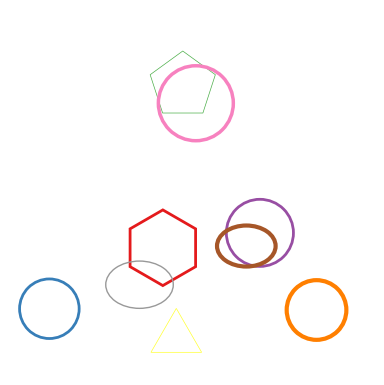[{"shape": "hexagon", "thickness": 2, "radius": 0.49, "center": [0.423, 0.356]}, {"shape": "circle", "thickness": 2, "radius": 0.39, "center": [0.128, 0.198]}, {"shape": "pentagon", "thickness": 0.5, "radius": 0.45, "center": [0.475, 0.778]}, {"shape": "circle", "thickness": 2, "radius": 0.44, "center": [0.675, 0.395]}, {"shape": "circle", "thickness": 3, "radius": 0.39, "center": [0.822, 0.195]}, {"shape": "triangle", "thickness": 0.5, "radius": 0.38, "center": [0.458, 0.123]}, {"shape": "oval", "thickness": 3, "radius": 0.38, "center": [0.64, 0.361]}, {"shape": "circle", "thickness": 2.5, "radius": 0.49, "center": [0.509, 0.732]}, {"shape": "oval", "thickness": 1, "radius": 0.44, "center": [0.362, 0.26]}]